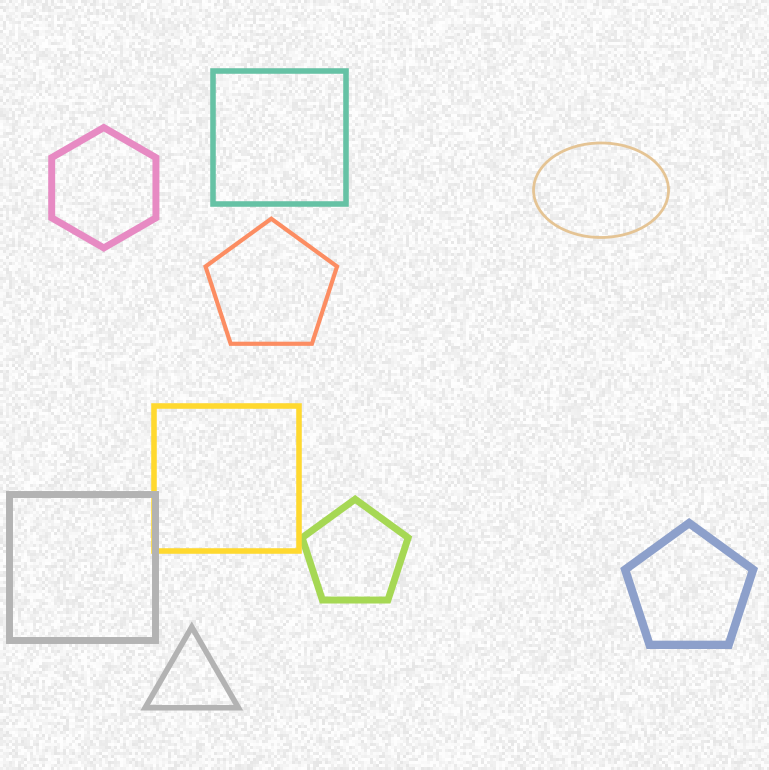[{"shape": "square", "thickness": 2, "radius": 0.43, "center": [0.363, 0.821]}, {"shape": "pentagon", "thickness": 1.5, "radius": 0.45, "center": [0.352, 0.626]}, {"shape": "pentagon", "thickness": 3, "radius": 0.44, "center": [0.895, 0.233]}, {"shape": "hexagon", "thickness": 2.5, "radius": 0.39, "center": [0.135, 0.756]}, {"shape": "pentagon", "thickness": 2.5, "radius": 0.36, "center": [0.461, 0.279]}, {"shape": "square", "thickness": 2, "radius": 0.47, "center": [0.294, 0.378]}, {"shape": "oval", "thickness": 1, "radius": 0.44, "center": [0.781, 0.753]}, {"shape": "triangle", "thickness": 2, "radius": 0.35, "center": [0.249, 0.116]}, {"shape": "square", "thickness": 2.5, "radius": 0.47, "center": [0.106, 0.264]}]